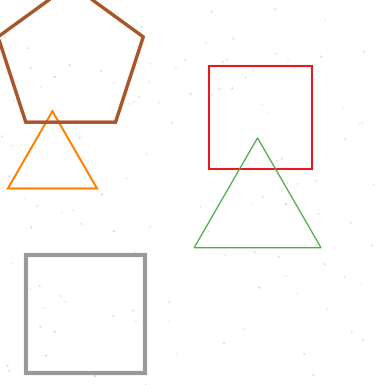[{"shape": "square", "thickness": 1.5, "radius": 0.67, "center": [0.678, 0.695]}, {"shape": "triangle", "thickness": 1, "radius": 0.95, "center": [0.669, 0.452]}, {"shape": "triangle", "thickness": 1.5, "radius": 0.67, "center": [0.136, 0.577]}, {"shape": "pentagon", "thickness": 2.5, "radius": 0.99, "center": [0.184, 0.843]}, {"shape": "square", "thickness": 3, "radius": 0.77, "center": [0.222, 0.184]}]